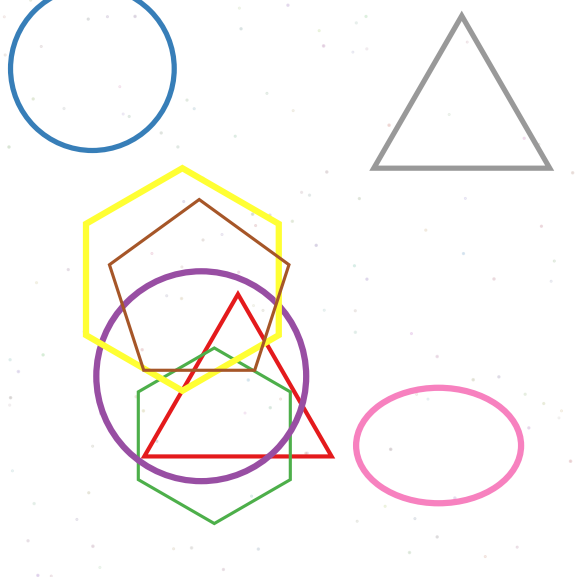[{"shape": "triangle", "thickness": 2, "radius": 0.94, "center": [0.412, 0.302]}, {"shape": "circle", "thickness": 2.5, "radius": 0.71, "center": [0.16, 0.88]}, {"shape": "hexagon", "thickness": 1.5, "radius": 0.76, "center": [0.371, 0.245]}, {"shape": "circle", "thickness": 3, "radius": 0.91, "center": [0.348, 0.348]}, {"shape": "hexagon", "thickness": 3, "radius": 0.96, "center": [0.316, 0.515]}, {"shape": "pentagon", "thickness": 1.5, "radius": 0.82, "center": [0.345, 0.49]}, {"shape": "oval", "thickness": 3, "radius": 0.71, "center": [0.759, 0.228]}, {"shape": "triangle", "thickness": 2.5, "radius": 0.88, "center": [0.8, 0.796]}]